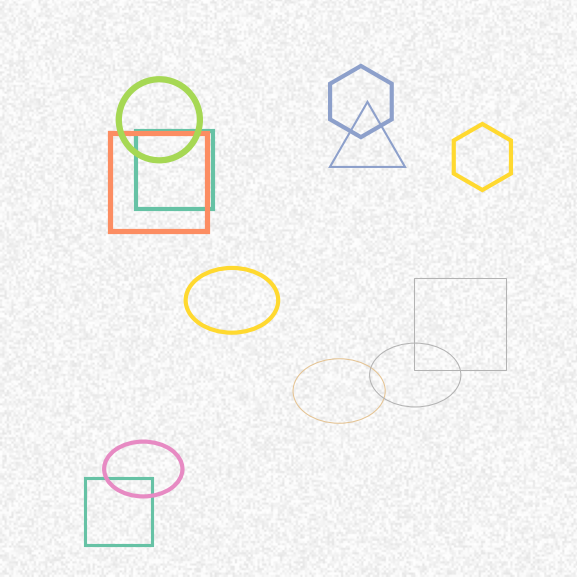[{"shape": "square", "thickness": 1.5, "radius": 0.29, "center": [0.205, 0.113]}, {"shape": "square", "thickness": 2, "radius": 0.33, "center": [0.303, 0.705]}, {"shape": "square", "thickness": 2.5, "radius": 0.42, "center": [0.275, 0.684]}, {"shape": "hexagon", "thickness": 2, "radius": 0.31, "center": [0.625, 0.823]}, {"shape": "triangle", "thickness": 1, "radius": 0.38, "center": [0.636, 0.748]}, {"shape": "oval", "thickness": 2, "radius": 0.34, "center": [0.248, 0.187]}, {"shape": "circle", "thickness": 3, "radius": 0.35, "center": [0.276, 0.792]}, {"shape": "hexagon", "thickness": 2, "radius": 0.29, "center": [0.835, 0.727]}, {"shape": "oval", "thickness": 2, "radius": 0.4, "center": [0.402, 0.479]}, {"shape": "oval", "thickness": 0.5, "radius": 0.4, "center": [0.587, 0.322]}, {"shape": "square", "thickness": 0.5, "radius": 0.4, "center": [0.797, 0.437]}, {"shape": "oval", "thickness": 0.5, "radius": 0.39, "center": [0.719, 0.35]}]